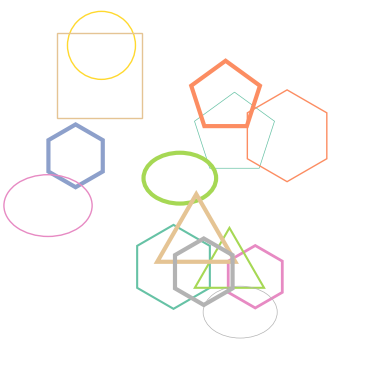[{"shape": "pentagon", "thickness": 0.5, "radius": 0.55, "center": [0.609, 0.651]}, {"shape": "hexagon", "thickness": 1.5, "radius": 0.55, "center": [0.451, 0.307]}, {"shape": "pentagon", "thickness": 3, "radius": 0.47, "center": [0.586, 0.748]}, {"shape": "hexagon", "thickness": 1, "radius": 0.6, "center": [0.746, 0.647]}, {"shape": "hexagon", "thickness": 3, "radius": 0.41, "center": [0.196, 0.595]}, {"shape": "oval", "thickness": 1, "radius": 0.57, "center": [0.125, 0.466]}, {"shape": "hexagon", "thickness": 2, "radius": 0.41, "center": [0.663, 0.281]}, {"shape": "oval", "thickness": 3, "radius": 0.47, "center": [0.467, 0.537]}, {"shape": "triangle", "thickness": 1.5, "radius": 0.52, "center": [0.596, 0.304]}, {"shape": "circle", "thickness": 1, "radius": 0.44, "center": [0.264, 0.882]}, {"shape": "triangle", "thickness": 3, "radius": 0.59, "center": [0.51, 0.379]}, {"shape": "square", "thickness": 1, "radius": 0.55, "center": [0.259, 0.804]}, {"shape": "hexagon", "thickness": 3, "radius": 0.43, "center": [0.529, 0.294]}, {"shape": "oval", "thickness": 0.5, "radius": 0.48, "center": [0.624, 0.189]}]